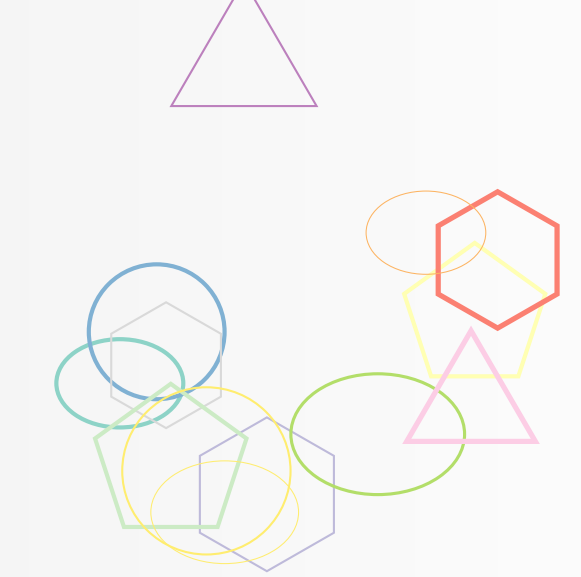[{"shape": "oval", "thickness": 2, "radius": 0.55, "center": [0.206, 0.335]}, {"shape": "pentagon", "thickness": 2, "radius": 0.64, "center": [0.817, 0.451]}, {"shape": "hexagon", "thickness": 1, "radius": 0.67, "center": [0.459, 0.143]}, {"shape": "hexagon", "thickness": 2.5, "radius": 0.59, "center": [0.856, 0.549]}, {"shape": "circle", "thickness": 2, "radius": 0.58, "center": [0.27, 0.425]}, {"shape": "oval", "thickness": 0.5, "radius": 0.51, "center": [0.733, 0.596]}, {"shape": "oval", "thickness": 1.5, "radius": 0.75, "center": [0.65, 0.247]}, {"shape": "triangle", "thickness": 2.5, "radius": 0.64, "center": [0.81, 0.299]}, {"shape": "hexagon", "thickness": 1, "radius": 0.54, "center": [0.286, 0.367]}, {"shape": "triangle", "thickness": 1, "radius": 0.72, "center": [0.42, 0.888]}, {"shape": "pentagon", "thickness": 2, "radius": 0.69, "center": [0.294, 0.197]}, {"shape": "oval", "thickness": 0.5, "radius": 0.64, "center": [0.387, 0.112]}, {"shape": "circle", "thickness": 1, "radius": 0.72, "center": [0.355, 0.184]}]